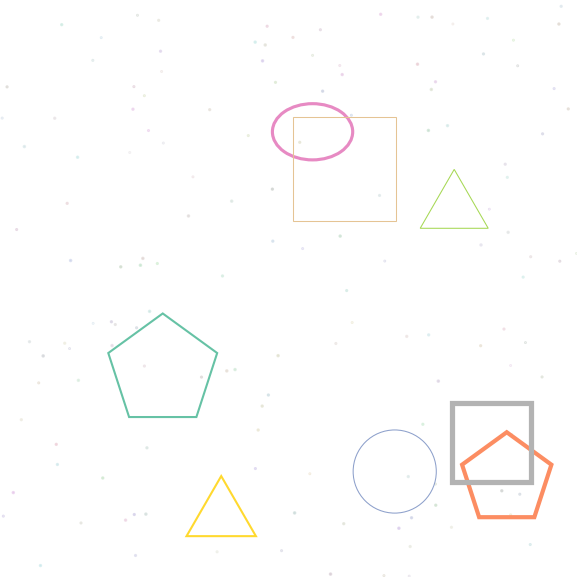[{"shape": "pentagon", "thickness": 1, "radius": 0.5, "center": [0.282, 0.357]}, {"shape": "pentagon", "thickness": 2, "radius": 0.41, "center": [0.877, 0.169]}, {"shape": "circle", "thickness": 0.5, "radius": 0.36, "center": [0.683, 0.183]}, {"shape": "oval", "thickness": 1.5, "radius": 0.35, "center": [0.541, 0.771]}, {"shape": "triangle", "thickness": 0.5, "radius": 0.34, "center": [0.787, 0.638]}, {"shape": "triangle", "thickness": 1, "radius": 0.35, "center": [0.383, 0.105]}, {"shape": "square", "thickness": 0.5, "radius": 0.45, "center": [0.597, 0.707]}, {"shape": "square", "thickness": 2.5, "radius": 0.34, "center": [0.852, 0.233]}]